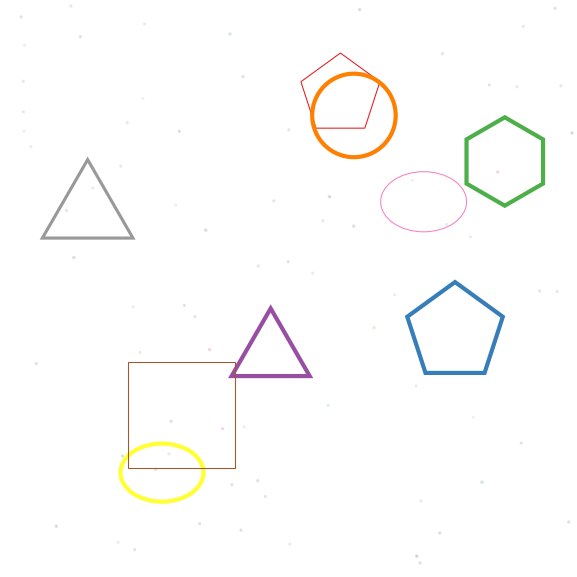[{"shape": "pentagon", "thickness": 0.5, "radius": 0.36, "center": [0.589, 0.835]}, {"shape": "pentagon", "thickness": 2, "radius": 0.43, "center": [0.788, 0.424]}, {"shape": "hexagon", "thickness": 2, "radius": 0.38, "center": [0.874, 0.719]}, {"shape": "triangle", "thickness": 2, "radius": 0.39, "center": [0.469, 0.387]}, {"shape": "circle", "thickness": 2, "radius": 0.36, "center": [0.613, 0.799]}, {"shape": "oval", "thickness": 2, "radius": 0.36, "center": [0.28, 0.181]}, {"shape": "square", "thickness": 0.5, "radius": 0.46, "center": [0.314, 0.281]}, {"shape": "oval", "thickness": 0.5, "radius": 0.37, "center": [0.734, 0.65]}, {"shape": "triangle", "thickness": 1.5, "radius": 0.45, "center": [0.152, 0.632]}]